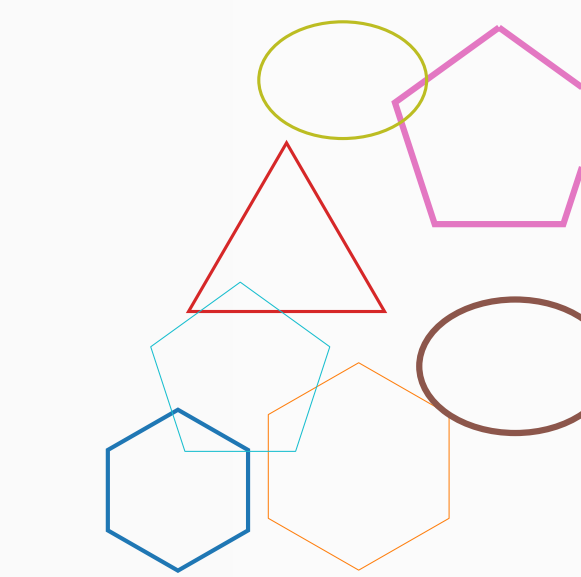[{"shape": "hexagon", "thickness": 2, "radius": 0.7, "center": [0.306, 0.15]}, {"shape": "hexagon", "thickness": 0.5, "radius": 0.9, "center": [0.617, 0.191]}, {"shape": "triangle", "thickness": 1.5, "radius": 0.97, "center": [0.493, 0.557]}, {"shape": "oval", "thickness": 3, "radius": 0.83, "center": [0.886, 0.365]}, {"shape": "pentagon", "thickness": 3, "radius": 0.94, "center": [0.859, 0.763]}, {"shape": "oval", "thickness": 1.5, "radius": 0.72, "center": [0.59, 0.86]}, {"shape": "pentagon", "thickness": 0.5, "radius": 0.81, "center": [0.413, 0.349]}]